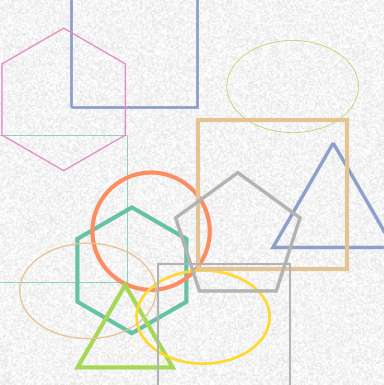[{"shape": "square", "thickness": 0.5, "radius": 0.95, "center": [0.139, 0.458]}, {"shape": "hexagon", "thickness": 3, "radius": 0.82, "center": [0.342, 0.298]}, {"shape": "circle", "thickness": 3, "radius": 0.76, "center": [0.392, 0.399]}, {"shape": "triangle", "thickness": 2.5, "radius": 0.9, "center": [0.866, 0.448]}, {"shape": "square", "thickness": 2, "radius": 0.81, "center": [0.348, 0.885]}, {"shape": "hexagon", "thickness": 1, "radius": 0.92, "center": [0.165, 0.742]}, {"shape": "triangle", "thickness": 3, "radius": 0.71, "center": [0.325, 0.117]}, {"shape": "oval", "thickness": 0.5, "radius": 0.86, "center": [0.76, 0.775]}, {"shape": "oval", "thickness": 2, "radius": 0.86, "center": [0.527, 0.176]}, {"shape": "oval", "thickness": 1, "radius": 0.88, "center": [0.228, 0.244]}, {"shape": "square", "thickness": 3, "radius": 0.97, "center": [0.707, 0.496]}, {"shape": "square", "thickness": 1.5, "radius": 0.86, "center": [0.582, 0.142]}, {"shape": "pentagon", "thickness": 2.5, "radius": 0.85, "center": [0.618, 0.382]}]